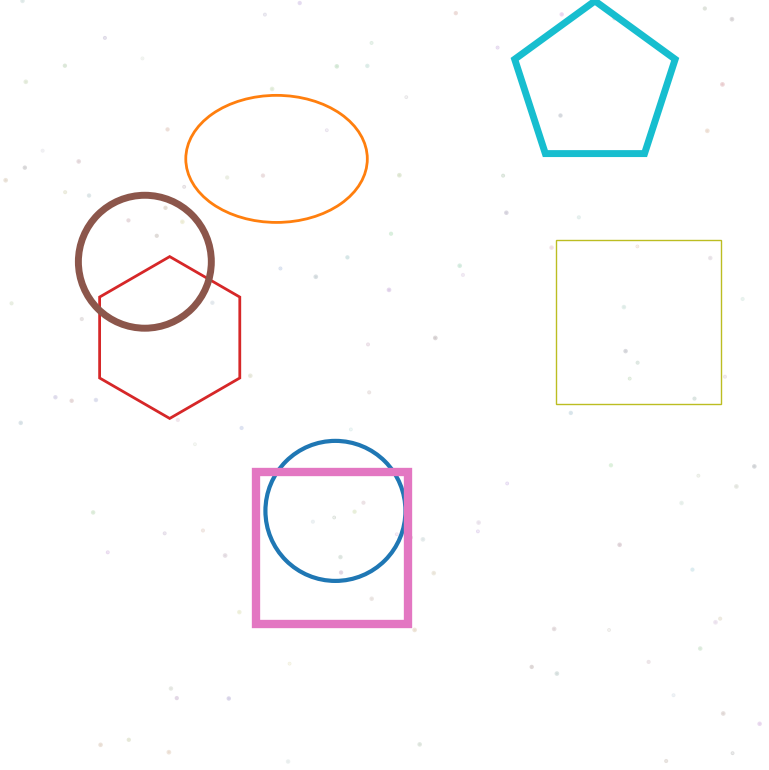[{"shape": "circle", "thickness": 1.5, "radius": 0.45, "center": [0.436, 0.336]}, {"shape": "oval", "thickness": 1, "radius": 0.59, "center": [0.359, 0.794]}, {"shape": "hexagon", "thickness": 1, "radius": 0.53, "center": [0.22, 0.562]}, {"shape": "circle", "thickness": 2.5, "radius": 0.43, "center": [0.188, 0.66]}, {"shape": "square", "thickness": 3, "radius": 0.5, "center": [0.431, 0.289]}, {"shape": "square", "thickness": 0.5, "radius": 0.54, "center": [0.829, 0.582]}, {"shape": "pentagon", "thickness": 2.5, "radius": 0.55, "center": [0.773, 0.889]}]